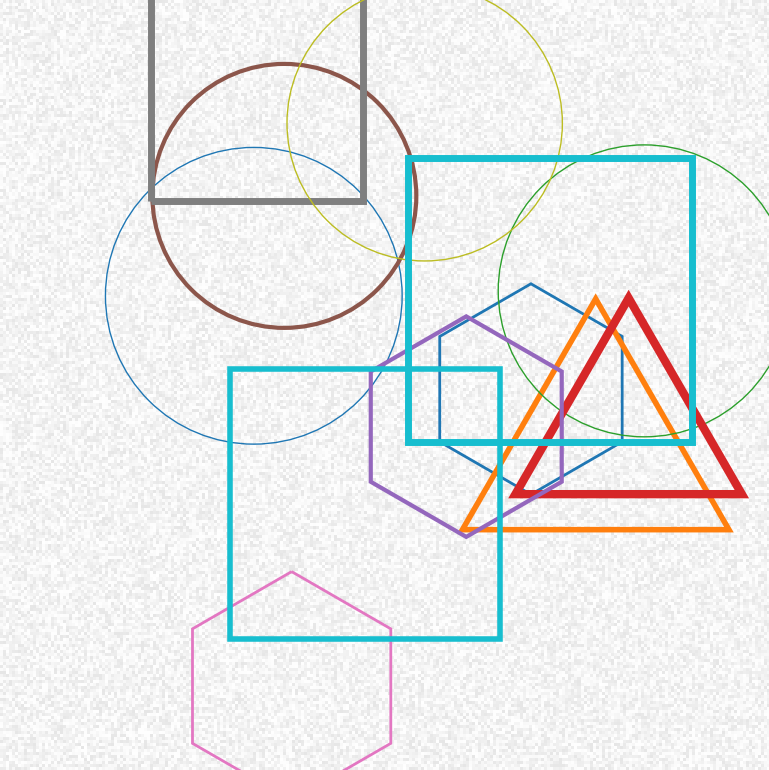[{"shape": "circle", "thickness": 0.5, "radius": 0.96, "center": [0.33, 0.616]}, {"shape": "hexagon", "thickness": 1, "radius": 0.68, "center": [0.69, 0.495]}, {"shape": "triangle", "thickness": 2, "radius": 1.0, "center": [0.774, 0.412]}, {"shape": "circle", "thickness": 0.5, "radius": 0.95, "center": [0.837, 0.622]}, {"shape": "triangle", "thickness": 3, "radius": 0.85, "center": [0.816, 0.443]}, {"shape": "hexagon", "thickness": 1.5, "radius": 0.72, "center": [0.606, 0.446]}, {"shape": "circle", "thickness": 1.5, "radius": 0.86, "center": [0.369, 0.746]}, {"shape": "hexagon", "thickness": 1, "radius": 0.74, "center": [0.379, 0.109]}, {"shape": "square", "thickness": 2.5, "radius": 0.69, "center": [0.334, 0.876]}, {"shape": "circle", "thickness": 0.5, "radius": 0.89, "center": [0.552, 0.84]}, {"shape": "square", "thickness": 2, "radius": 0.88, "center": [0.474, 0.346]}, {"shape": "square", "thickness": 2.5, "radius": 0.92, "center": [0.714, 0.61]}]